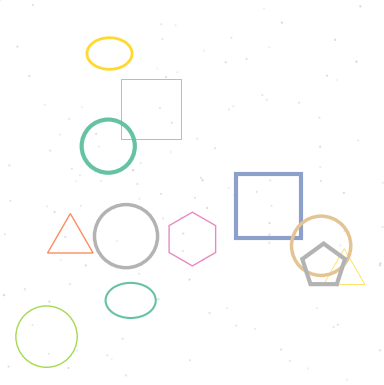[{"shape": "oval", "thickness": 1.5, "radius": 0.33, "center": [0.339, 0.22]}, {"shape": "circle", "thickness": 3, "radius": 0.35, "center": [0.281, 0.62]}, {"shape": "triangle", "thickness": 1, "radius": 0.34, "center": [0.183, 0.377]}, {"shape": "square", "thickness": 0.5, "radius": 0.39, "center": [0.393, 0.718]}, {"shape": "square", "thickness": 3, "radius": 0.42, "center": [0.697, 0.465]}, {"shape": "hexagon", "thickness": 1, "radius": 0.35, "center": [0.5, 0.379]}, {"shape": "circle", "thickness": 1, "radius": 0.4, "center": [0.121, 0.126]}, {"shape": "triangle", "thickness": 0.5, "radius": 0.31, "center": [0.894, 0.292]}, {"shape": "oval", "thickness": 2, "radius": 0.29, "center": [0.284, 0.861]}, {"shape": "circle", "thickness": 2.5, "radius": 0.38, "center": [0.834, 0.362]}, {"shape": "pentagon", "thickness": 3, "radius": 0.29, "center": [0.841, 0.309]}, {"shape": "circle", "thickness": 2.5, "radius": 0.41, "center": [0.327, 0.387]}]